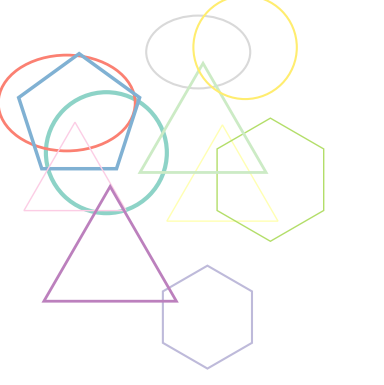[{"shape": "circle", "thickness": 3, "radius": 0.79, "center": [0.276, 0.603]}, {"shape": "triangle", "thickness": 1, "radius": 0.83, "center": [0.578, 0.509]}, {"shape": "hexagon", "thickness": 1.5, "radius": 0.67, "center": [0.539, 0.176]}, {"shape": "oval", "thickness": 2, "radius": 0.89, "center": [0.173, 0.732]}, {"shape": "pentagon", "thickness": 2.5, "radius": 0.83, "center": [0.206, 0.695]}, {"shape": "hexagon", "thickness": 1, "radius": 0.8, "center": [0.702, 0.533]}, {"shape": "triangle", "thickness": 1, "radius": 0.77, "center": [0.195, 0.529]}, {"shape": "oval", "thickness": 1.5, "radius": 0.68, "center": [0.515, 0.865]}, {"shape": "triangle", "thickness": 2, "radius": 0.99, "center": [0.286, 0.317]}, {"shape": "triangle", "thickness": 2, "radius": 0.95, "center": [0.527, 0.647]}, {"shape": "circle", "thickness": 1.5, "radius": 0.67, "center": [0.637, 0.877]}]